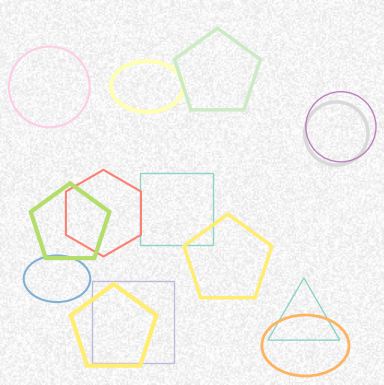[{"shape": "triangle", "thickness": 1, "radius": 0.54, "center": [0.789, 0.17]}, {"shape": "square", "thickness": 1, "radius": 0.47, "center": [0.459, 0.457]}, {"shape": "oval", "thickness": 3, "radius": 0.47, "center": [0.382, 0.775]}, {"shape": "square", "thickness": 1, "radius": 0.54, "center": [0.345, 0.164]}, {"shape": "hexagon", "thickness": 1.5, "radius": 0.56, "center": [0.269, 0.446]}, {"shape": "oval", "thickness": 1.5, "radius": 0.43, "center": [0.148, 0.276]}, {"shape": "oval", "thickness": 2, "radius": 0.57, "center": [0.793, 0.103]}, {"shape": "pentagon", "thickness": 3, "radius": 0.54, "center": [0.182, 0.416]}, {"shape": "circle", "thickness": 1.5, "radius": 0.52, "center": [0.128, 0.774]}, {"shape": "circle", "thickness": 2.5, "radius": 0.41, "center": [0.874, 0.653]}, {"shape": "circle", "thickness": 1, "radius": 0.46, "center": [0.885, 0.671]}, {"shape": "pentagon", "thickness": 2.5, "radius": 0.59, "center": [0.565, 0.81]}, {"shape": "pentagon", "thickness": 3, "radius": 0.58, "center": [0.295, 0.145]}, {"shape": "pentagon", "thickness": 2.5, "radius": 0.6, "center": [0.592, 0.324]}]